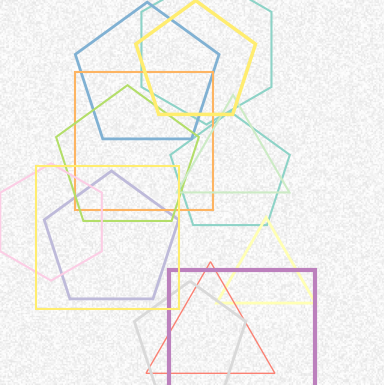[{"shape": "pentagon", "thickness": 1.5, "radius": 0.82, "center": [0.598, 0.547]}, {"shape": "hexagon", "thickness": 1.5, "radius": 0.97, "center": [0.536, 0.872]}, {"shape": "triangle", "thickness": 2, "radius": 0.74, "center": [0.691, 0.287]}, {"shape": "pentagon", "thickness": 2, "radius": 0.92, "center": [0.289, 0.372]}, {"shape": "triangle", "thickness": 1, "radius": 0.97, "center": [0.547, 0.127]}, {"shape": "pentagon", "thickness": 2, "radius": 0.98, "center": [0.382, 0.798]}, {"shape": "square", "thickness": 1.5, "radius": 0.9, "center": [0.375, 0.634]}, {"shape": "pentagon", "thickness": 1.5, "radius": 0.97, "center": [0.331, 0.584]}, {"shape": "hexagon", "thickness": 1.5, "radius": 0.76, "center": [0.133, 0.423]}, {"shape": "pentagon", "thickness": 2, "radius": 0.76, "center": [0.494, 0.118]}, {"shape": "square", "thickness": 3, "radius": 0.95, "center": [0.629, 0.11]}, {"shape": "triangle", "thickness": 1.5, "radius": 0.84, "center": [0.605, 0.585]}, {"shape": "pentagon", "thickness": 2.5, "radius": 0.82, "center": [0.508, 0.835]}, {"shape": "square", "thickness": 1.5, "radius": 0.93, "center": [0.279, 0.383]}]